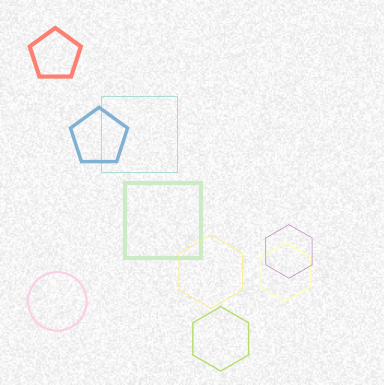[{"shape": "square", "thickness": 0.5, "radius": 0.5, "center": [0.361, 0.652]}, {"shape": "hexagon", "thickness": 1, "radius": 0.38, "center": [0.741, 0.293]}, {"shape": "pentagon", "thickness": 3, "radius": 0.35, "center": [0.144, 0.858]}, {"shape": "pentagon", "thickness": 2.5, "radius": 0.39, "center": [0.257, 0.643]}, {"shape": "hexagon", "thickness": 1, "radius": 0.42, "center": [0.573, 0.12]}, {"shape": "circle", "thickness": 1.5, "radius": 0.38, "center": [0.149, 0.217]}, {"shape": "hexagon", "thickness": 0.5, "radius": 0.35, "center": [0.75, 0.347]}, {"shape": "square", "thickness": 3, "radius": 0.49, "center": [0.423, 0.427]}, {"shape": "hexagon", "thickness": 0.5, "radius": 0.48, "center": [0.548, 0.295]}]